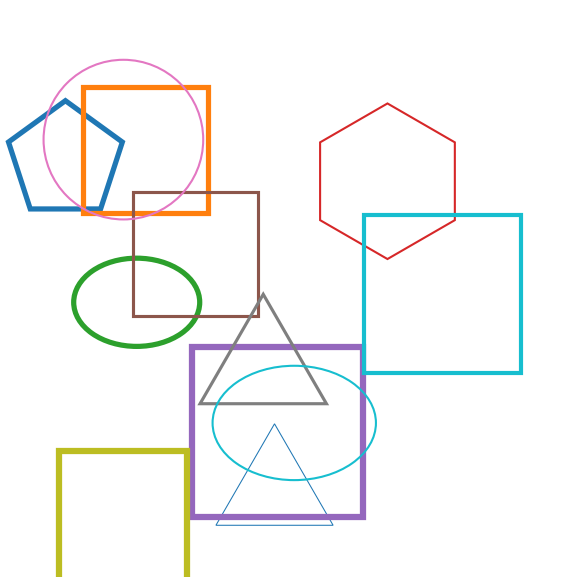[{"shape": "triangle", "thickness": 0.5, "radius": 0.59, "center": [0.475, 0.148]}, {"shape": "pentagon", "thickness": 2.5, "radius": 0.52, "center": [0.113, 0.721]}, {"shape": "square", "thickness": 2.5, "radius": 0.54, "center": [0.252, 0.739]}, {"shape": "oval", "thickness": 2.5, "radius": 0.55, "center": [0.237, 0.476]}, {"shape": "hexagon", "thickness": 1, "radius": 0.67, "center": [0.671, 0.685]}, {"shape": "square", "thickness": 3, "radius": 0.74, "center": [0.48, 0.251]}, {"shape": "square", "thickness": 1.5, "radius": 0.54, "center": [0.338, 0.559]}, {"shape": "circle", "thickness": 1, "radius": 0.69, "center": [0.214, 0.757]}, {"shape": "triangle", "thickness": 1.5, "radius": 0.63, "center": [0.456, 0.363]}, {"shape": "square", "thickness": 3, "radius": 0.56, "center": [0.213, 0.106]}, {"shape": "square", "thickness": 2, "radius": 0.68, "center": [0.767, 0.49]}, {"shape": "oval", "thickness": 1, "radius": 0.71, "center": [0.51, 0.267]}]